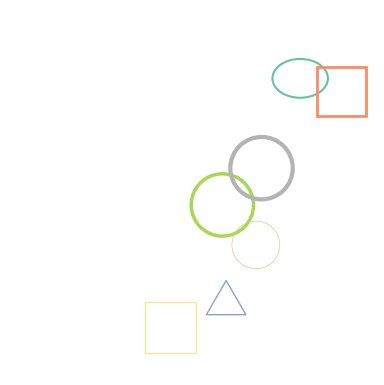[{"shape": "oval", "thickness": 1.5, "radius": 0.36, "center": [0.78, 0.797]}, {"shape": "square", "thickness": 2, "radius": 0.32, "center": [0.887, 0.761]}, {"shape": "triangle", "thickness": 1, "radius": 0.3, "center": [0.587, 0.212]}, {"shape": "circle", "thickness": 2.5, "radius": 0.4, "center": [0.578, 0.468]}, {"shape": "square", "thickness": 0.5, "radius": 0.33, "center": [0.442, 0.15]}, {"shape": "circle", "thickness": 0.5, "radius": 0.31, "center": [0.665, 0.364]}, {"shape": "circle", "thickness": 3, "radius": 0.41, "center": [0.679, 0.563]}]